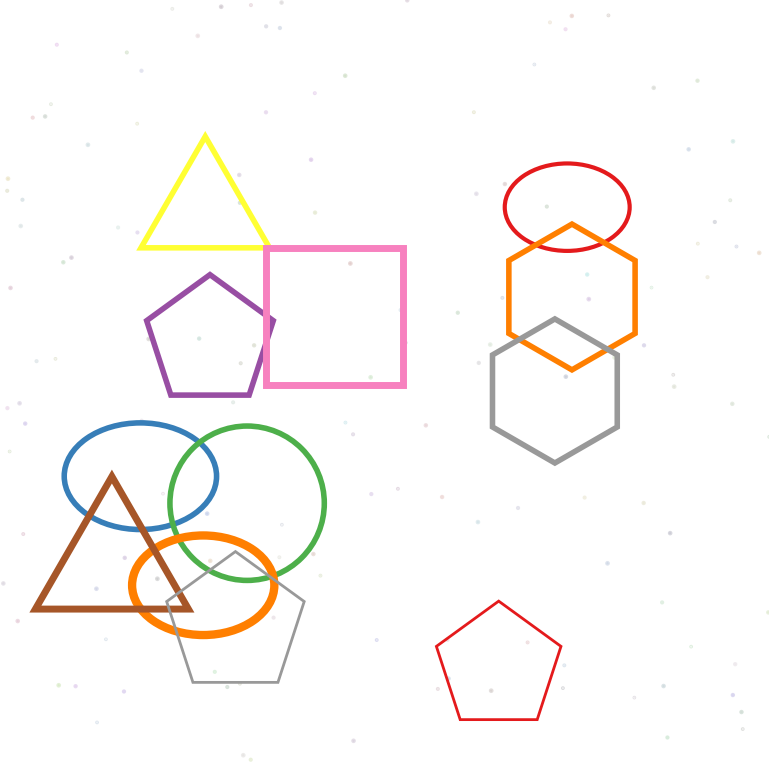[{"shape": "pentagon", "thickness": 1, "radius": 0.43, "center": [0.648, 0.134]}, {"shape": "oval", "thickness": 1.5, "radius": 0.41, "center": [0.737, 0.731]}, {"shape": "oval", "thickness": 2, "radius": 0.49, "center": [0.182, 0.382]}, {"shape": "circle", "thickness": 2, "radius": 0.5, "center": [0.321, 0.346]}, {"shape": "pentagon", "thickness": 2, "radius": 0.43, "center": [0.273, 0.557]}, {"shape": "hexagon", "thickness": 2, "radius": 0.47, "center": [0.743, 0.614]}, {"shape": "oval", "thickness": 3, "radius": 0.46, "center": [0.264, 0.24]}, {"shape": "triangle", "thickness": 2, "radius": 0.48, "center": [0.267, 0.726]}, {"shape": "triangle", "thickness": 2.5, "radius": 0.57, "center": [0.145, 0.266]}, {"shape": "square", "thickness": 2.5, "radius": 0.45, "center": [0.434, 0.589]}, {"shape": "hexagon", "thickness": 2, "radius": 0.47, "center": [0.721, 0.492]}, {"shape": "pentagon", "thickness": 1, "radius": 0.47, "center": [0.306, 0.19]}]